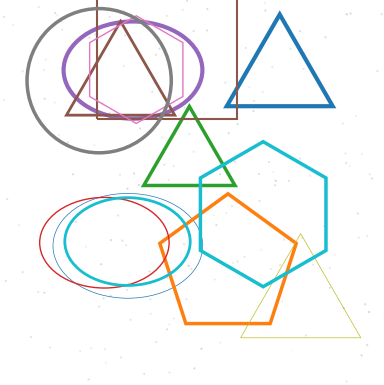[{"shape": "oval", "thickness": 0.5, "radius": 0.97, "center": [0.332, 0.361]}, {"shape": "triangle", "thickness": 3, "radius": 0.79, "center": [0.727, 0.804]}, {"shape": "pentagon", "thickness": 2.5, "radius": 0.93, "center": [0.592, 0.31]}, {"shape": "triangle", "thickness": 2.5, "radius": 0.68, "center": [0.492, 0.587]}, {"shape": "oval", "thickness": 1, "radius": 0.84, "center": [0.271, 0.37]}, {"shape": "oval", "thickness": 3, "radius": 0.9, "center": [0.345, 0.818]}, {"shape": "square", "thickness": 1.5, "radius": 0.9, "center": [0.433, 0.871]}, {"shape": "triangle", "thickness": 2, "radius": 0.81, "center": [0.313, 0.782]}, {"shape": "hexagon", "thickness": 1, "radius": 0.7, "center": [0.354, 0.819]}, {"shape": "circle", "thickness": 2.5, "radius": 0.94, "center": [0.258, 0.79]}, {"shape": "triangle", "thickness": 0.5, "radius": 0.9, "center": [0.781, 0.213]}, {"shape": "hexagon", "thickness": 2.5, "radius": 0.94, "center": [0.684, 0.444]}, {"shape": "oval", "thickness": 2, "radius": 0.81, "center": [0.331, 0.373]}]